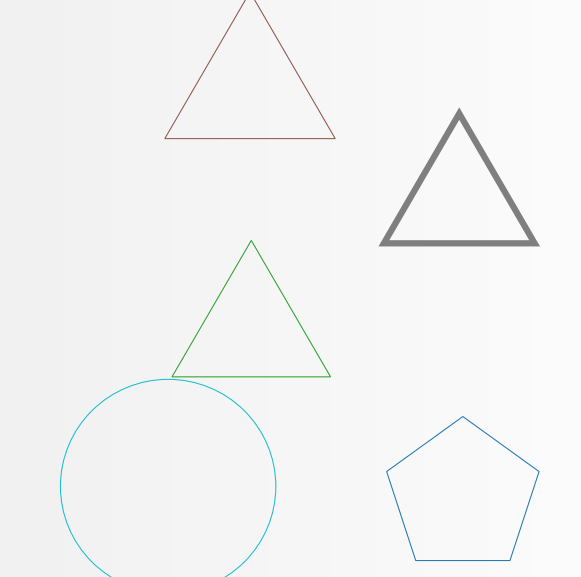[{"shape": "pentagon", "thickness": 0.5, "radius": 0.69, "center": [0.796, 0.14]}, {"shape": "triangle", "thickness": 0.5, "radius": 0.79, "center": [0.432, 0.425]}, {"shape": "triangle", "thickness": 0.5, "radius": 0.85, "center": [0.43, 0.844]}, {"shape": "triangle", "thickness": 3, "radius": 0.75, "center": [0.79, 0.653]}, {"shape": "circle", "thickness": 0.5, "radius": 0.93, "center": [0.289, 0.157]}]